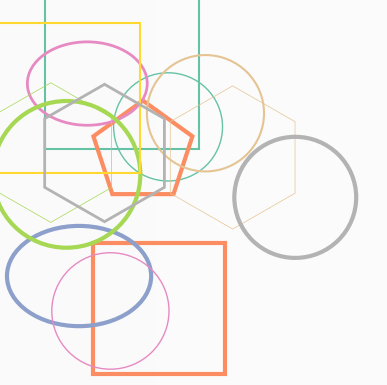[{"shape": "square", "thickness": 1.5, "radius": 0.99, "center": [0.314, 0.812]}, {"shape": "circle", "thickness": 1, "radius": 0.7, "center": [0.434, 0.67]}, {"shape": "pentagon", "thickness": 3, "radius": 0.67, "center": [0.369, 0.604]}, {"shape": "square", "thickness": 3, "radius": 0.85, "center": [0.41, 0.198]}, {"shape": "oval", "thickness": 3, "radius": 0.93, "center": [0.204, 0.283]}, {"shape": "oval", "thickness": 2, "radius": 0.77, "center": [0.225, 0.783]}, {"shape": "circle", "thickness": 1, "radius": 0.76, "center": [0.285, 0.192]}, {"shape": "circle", "thickness": 3, "radius": 0.95, "center": [0.172, 0.547]}, {"shape": "hexagon", "thickness": 0.5, "radius": 0.91, "center": [0.131, 0.604]}, {"shape": "square", "thickness": 1.5, "radius": 0.98, "center": [0.166, 0.745]}, {"shape": "circle", "thickness": 1.5, "radius": 0.76, "center": [0.53, 0.706]}, {"shape": "hexagon", "thickness": 0.5, "radius": 0.93, "center": [0.6, 0.591]}, {"shape": "circle", "thickness": 3, "radius": 0.79, "center": [0.762, 0.487]}, {"shape": "hexagon", "thickness": 2, "radius": 0.89, "center": [0.27, 0.603]}]